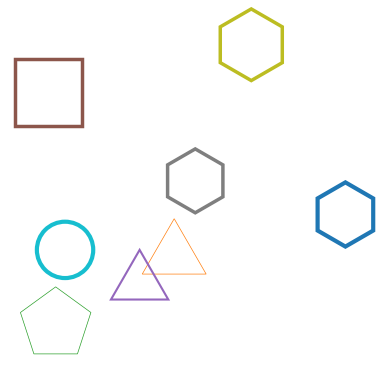[{"shape": "hexagon", "thickness": 3, "radius": 0.42, "center": [0.897, 0.443]}, {"shape": "triangle", "thickness": 0.5, "radius": 0.48, "center": [0.452, 0.336]}, {"shape": "pentagon", "thickness": 0.5, "radius": 0.48, "center": [0.145, 0.159]}, {"shape": "triangle", "thickness": 1.5, "radius": 0.43, "center": [0.363, 0.265]}, {"shape": "square", "thickness": 2.5, "radius": 0.44, "center": [0.126, 0.76]}, {"shape": "hexagon", "thickness": 2.5, "radius": 0.41, "center": [0.507, 0.53]}, {"shape": "hexagon", "thickness": 2.5, "radius": 0.46, "center": [0.653, 0.884]}, {"shape": "circle", "thickness": 3, "radius": 0.37, "center": [0.169, 0.351]}]